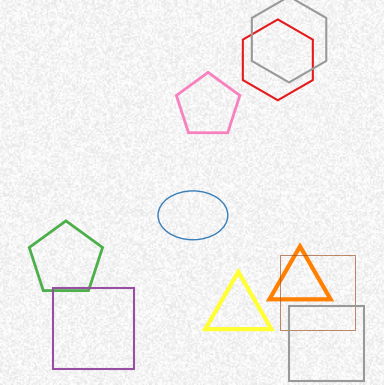[{"shape": "hexagon", "thickness": 1.5, "radius": 0.52, "center": [0.722, 0.845]}, {"shape": "oval", "thickness": 1, "radius": 0.45, "center": [0.501, 0.441]}, {"shape": "pentagon", "thickness": 2, "radius": 0.5, "center": [0.171, 0.326]}, {"shape": "square", "thickness": 1.5, "radius": 0.53, "center": [0.243, 0.148]}, {"shape": "triangle", "thickness": 3, "radius": 0.46, "center": [0.779, 0.268]}, {"shape": "triangle", "thickness": 3, "radius": 0.5, "center": [0.619, 0.195]}, {"shape": "square", "thickness": 0.5, "radius": 0.48, "center": [0.824, 0.241]}, {"shape": "pentagon", "thickness": 2, "radius": 0.43, "center": [0.541, 0.725]}, {"shape": "square", "thickness": 1.5, "radius": 0.48, "center": [0.848, 0.107]}, {"shape": "hexagon", "thickness": 1.5, "radius": 0.56, "center": [0.751, 0.898]}]